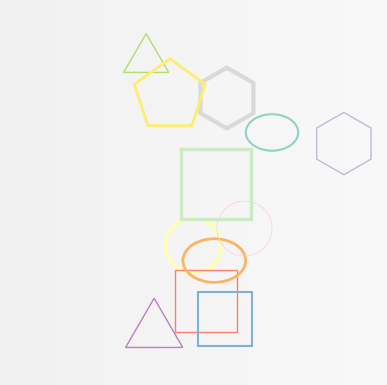[{"shape": "oval", "thickness": 1.5, "radius": 0.34, "center": [0.702, 0.656]}, {"shape": "circle", "thickness": 2.5, "radius": 0.35, "center": [0.499, 0.362]}, {"shape": "hexagon", "thickness": 1, "radius": 0.4, "center": [0.887, 0.627]}, {"shape": "square", "thickness": 1, "radius": 0.4, "center": [0.533, 0.218]}, {"shape": "square", "thickness": 1.5, "radius": 0.35, "center": [0.58, 0.172]}, {"shape": "oval", "thickness": 2, "radius": 0.4, "center": [0.553, 0.323]}, {"shape": "triangle", "thickness": 1, "radius": 0.34, "center": [0.377, 0.845]}, {"shape": "circle", "thickness": 0.5, "radius": 0.36, "center": [0.631, 0.407]}, {"shape": "hexagon", "thickness": 3, "radius": 0.39, "center": [0.586, 0.745]}, {"shape": "triangle", "thickness": 1, "radius": 0.43, "center": [0.398, 0.14]}, {"shape": "square", "thickness": 2.5, "radius": 0.45, "center": [0.557, 0.522]}, {"shape": "pentagon", "thickness": 2, "radius": 0.48, "center": [0.438, 0.751]}]